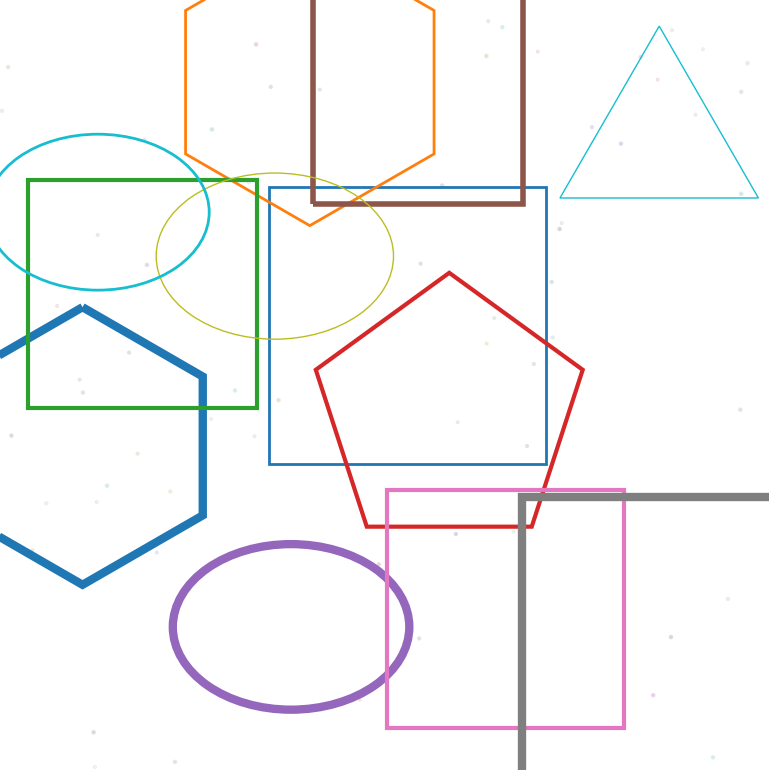[{"shape": "hexagon", "thickness": 3, "radius": 0.9, "center": [0.107, 0.421]}, {"shape": "square", "thickness": 1, "radius": 0.9, "center": [0.529, 0.578]}, {"shape": "hexagon", "thickness": 1, "radius": 0.93, "center": [0.402, 0.893]}, {"shape": "square", "thickness": 1.5, "radius": 0.74, "center": [0.185, 0.619]}, {"shape": "pentagon", "thickness": 1.5, "radius": 0.91, "center": [0.583, 0.463]}, {"shape": "oval", "thickness": 3, "radius": 0.77, "center": [0.378, 0.186]}, {"shape": "square", "thickness": 2, "radius": 0.68, "center": [0.543, 0.871]}, {"shape": "square", "thickness": 1.5, "radius": 0.77, "center": [0.656, 0.209]}, {"shape": "square", "thickness": 3, "radius": 0.99, "center": [0.875, 0.156]}, {"shape": "oval", "thickness": 0.5, "radius": 0.77, "center": [0.357, 0.667]}, {"shape": "oval", "thickness": 1, "radius": 0.72, "center": [0.127, 0.724]}, {"shape": "triangle", "thickness": 0.5, "radius": 0.74, "center": [0.856, 0.817]}]